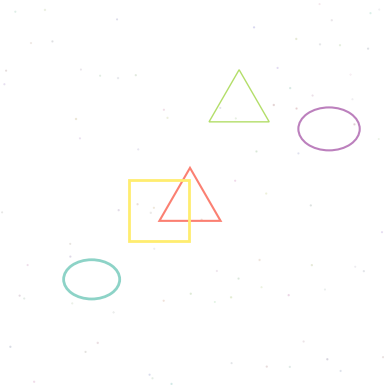[{"shape": "oval", "thickness": 2, "radius": 0.36, "center": [0.238, 0.274]}, {"shape": "triangle", "thickness": 1.5, "radius": 0.46, "center": [0.493, 0.472]}, {"shape": "triangle", "thickness": 1, "radius": 0.45, "center": [0.621, 0.729]}, {"shape": "oval", "thickness": 1.5, "radius": 0.4, "center": [0.855, 0.665]}, {"shape": "square", "thickness": 2, "radius": 0.39, "center": [0.413, 0.453]}]